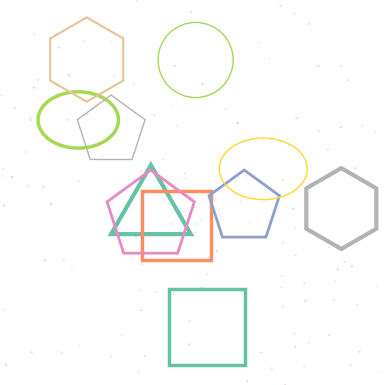[{"shape": "triangle", "thickness": 3, "radius": 0.6, "center": [0.392, 0.452]}, {"shape": "square", "thickness": 2.5, "radius": 0.49, "center": [0.538, 0.151]}, {"shape": "square", "thickness": 2.5, "radius": 0.45, "center": [0.459, 0.415]}, {"shape": "pentagon", "thickness": 2, "radius": 0.48, "center": [0.634, 0.462]}, {"shape": "pentagon", "thickness": 2, "radius": 0.6, "center": [0.391, 0.439]}, {"shape": "oval", "thickness": 2.5, "radius": 0.52, "center": [0.203, 0.688]}, {"shape": "circle", "thickness": 1, "radius": 0.49, "center": [0.508, 0.844]}, {"shape": "oval", "thickness": 1, "radius": 0.57, "center": [0.684, 0.561]}, {"shape": "hexagon", "thickness": 1.5, "radius": 0.55, "center": [0.225, 0.845]}, {"shape": "hexagon", "thickness": 3, "radius": 0.52, "center": [0.887, 0.458]}, {"shape": "pentagon", "thickness": 1, "radius": 0.46, "center": [0.289, 0.661]}]